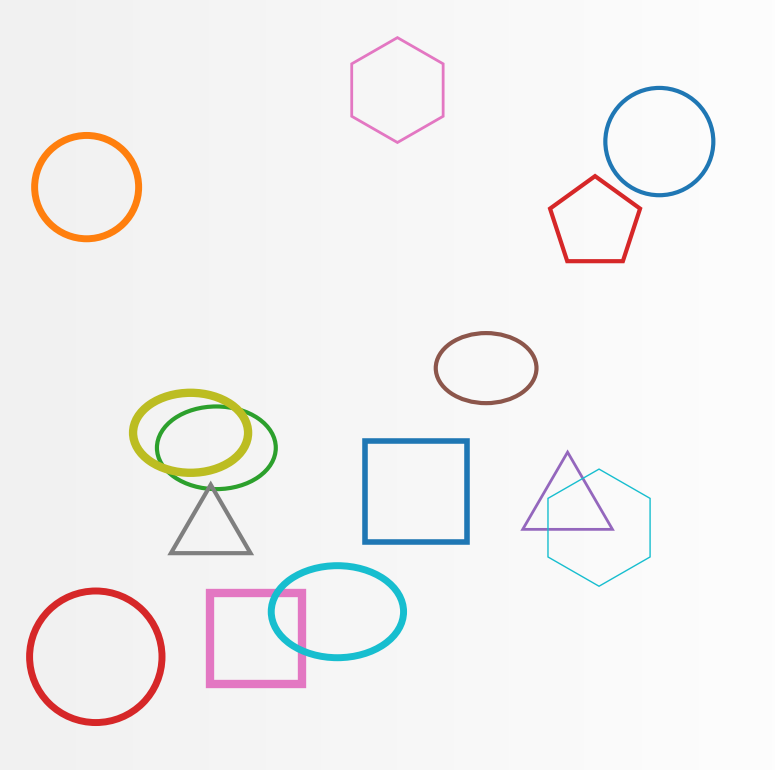[{"shape": "square", "thickness": 2, "radius": 0.33, "center": [0.537, 0.362]}, {"shape": "circle", "thickness": 1.5, "radius": 0.35, "center": [0.851, 0.816]}, {"shape": "circle", "thickness": 2.5, "radius": 0.34, "center": [0.112, 0.757]}, {"shape": "oval", "thickness": 1.5, "radius": 0.38, "center": [0.279, 0.418]}, {"shape": "circle", "thickness": 2.5, "radius": 0.43, "center": [0.124, 0.147]}, {"shape": "pentagon", "thickness": 1.5, "radius": 0.31, "center": [0.768, 0.71]}, {"shape": "triangle", "thickness": 1, "radius": 0.33, "center": [0.732, 0.346]}, {"shape": "oval", "thickness": 1.5, "radius": 0.32, "center": [0.627, 0.522]}, {"shape": "hexagon", "thickness": 1, "radius": 0.34, "center": [0.513, 0.883]}, {"shape": "square", "thickness": 3, "radius": 0.3, "center": [0.33, 0.171]}, {"shape": "triangle", "thickness": 1.5, "radius": 0.3, "center": [0.272, 0.311]}, {"shape": "oval", "thickness": 3, "radius": 0.37, "center": [0.246, 0.438]}, {"shape": "hexagon", "thickness": 0.5, "radius": 0.38, "center": [0.773, 0.315]}, {"shape": "oval", "thickness": 2.5, "radius": 0.43, "center": [0.435, 0.206]}]